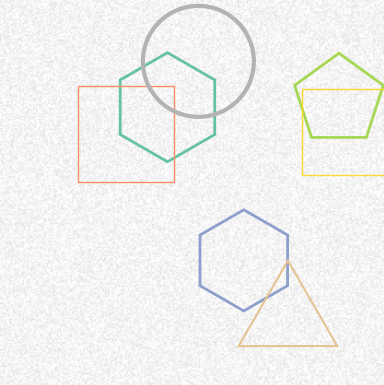[{"shape": "hexagon", "thickness": 2, "radius": 0.71, "center": [0.435, 0.722]}, {"shape": "square", "thickness": 1, "radius": 0.62, "center": [0.327, 0.652]}, {"shape": "hexagon", "thickness": 2, "radius": 0.66, "center": [0.633, 0.324]}, {"shape": "pentagon", "thickness": 2, "radius": 0.61, "center": [0.88, 0.741]}, {"shape": "square", "thickness": 1, "radius": 0.56, "center": [0.897, 0.658]}, {"shape": "triangle", "thickness": 1.5, "radius": 0.74, "center": [0.748, 0.175]}, {"shape": "circle", "thickness": 3, "radius": 0.72, "center": [0.515, 0.841]}]